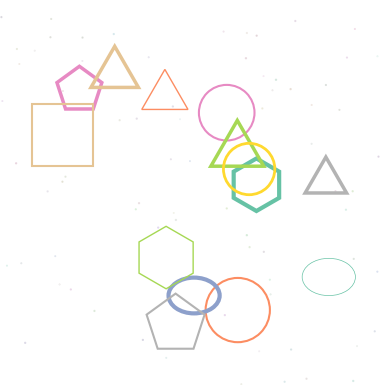[{"shape": "hexagon", "thickness": 3, "radius": 0.34, "center": [0.666, 0.52]}, {"shape": "oval", "thickness": 0.5, "radius": 0.35, "center": [0.854, 0.281]}, {"shape": "circle", "thickness": 1.5, "radius": 0.42, "center": [0.618, 0.195]}, {"shape": "triangle", "thickness": 1, "radius": 0.35, "center": [0.428, 0.75]}, {"shape": "oval", "thickness": 3, "radius": 0.33, "center": [0.504, 0.232]}, {"shape": "circle", "thickness": 1.5, "radius": 0.36, "center": [0.589, 0.707]}, {"shape": "pentagon", "thickness": 2.5, "radius": 0.31, "center": [0.206, 0.766]}, {"shape": "hexagon", "thickness": 1, "radius": 0.41, "center": [0.431, 0.331]}, {"shape": "triangle", "thickness": 2.5, "radius": 0.4, "center": [0.616, 0.608]}, {"shape": "circle", "thickness": 2, "radius": 0.33, "center": [0.647, 0.561]}, {"shape": "triangle", "thickness": 2.5, "radius": 0.36, "center": [0.298, 0.808]}, {"shape": "square", "thickness": 1.5, "radius": 0.4, "center": [0.162, 0.65]}, {"shape": "triangle", "thickness": 2.5, "radius": 0.31, "center": [0.846, 0.53]}, {"shape": "pentagon", "thickness": 1.5, "radius": 0.4, "center": [0.456, 0.158]}]